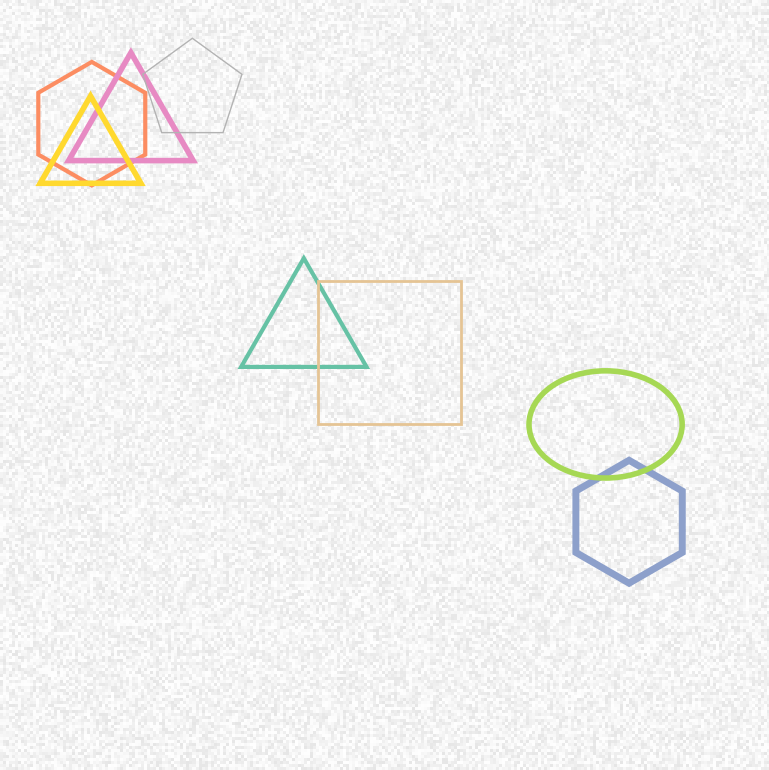[{"shape": "triangle", "thickness": 1.5, "radius": 0.47, "center": [0.395, 0.571]}, {"shape": "hexagon", "thickness": 1.5, "radius": 0.4, "center": [0.119, 0.839]}, {"shape": "hexagon", "thickness": 2.5, "radius": 0.4, "center": [0.817, 0.322]}, {"shape": "triangle", "thickness": 2, "radius": 0.47, "center": [0.17, 0.838]}, {"shape": "oval", "thickness": 2, "radius": 0.5, "center": [0.786, 0.449]}, {"shape": "triangle", "thickness": 2, "radius": 0.38, "center": [0.118, 0.8]}, {"shape": "square", "thickness": 1, "radius": 0.46, "center": [0.506, 0.542]}, {"shape": "pentagon", "thickness": 0.5, "radius": 0.34, "center": [0.25, 0.883]}]